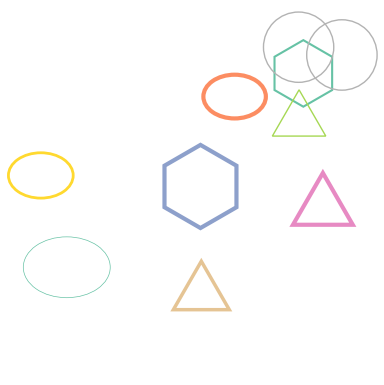[{"shape": "hexagon", "thickness": 1.5, "radius": 0.43, "center": [0.788, 0.809]}, {"shape": "oval", "thickness": 0.5, "radius": 0.56, "center": [0.173, 0.306]}, {"shape": "oval", "thickness": 3, "radius": 0.41, "center": [0.609, 0.749]}, {"shape": "hexagon", "thickness": 3, "radius": 0.54, "center": [0.521, 0.516]}, {"shape": "triangle", "thickness": 3, "radius": 0.45, "center": [0.839, 0.461]}, {"shape": "triangle", "thickness": 1, "radius": 0.4, "center": [0.777, 0.687]}, {"shape": "oval", "thickness": 2, "radius": 0.42, "center": [0.106, 0.544]}, {"shape": "triangle", "thickness": 2.5, "radius": 0.42, "center": [0.523, 0.238]}, {"shape": "circle", "thickness": 1, "radius": 0.46, "center": [0.776, 0.877]}, {"shape": "circle", "thickness": 1, "radius": 0.46, "center": [0.888, 0.857]}]